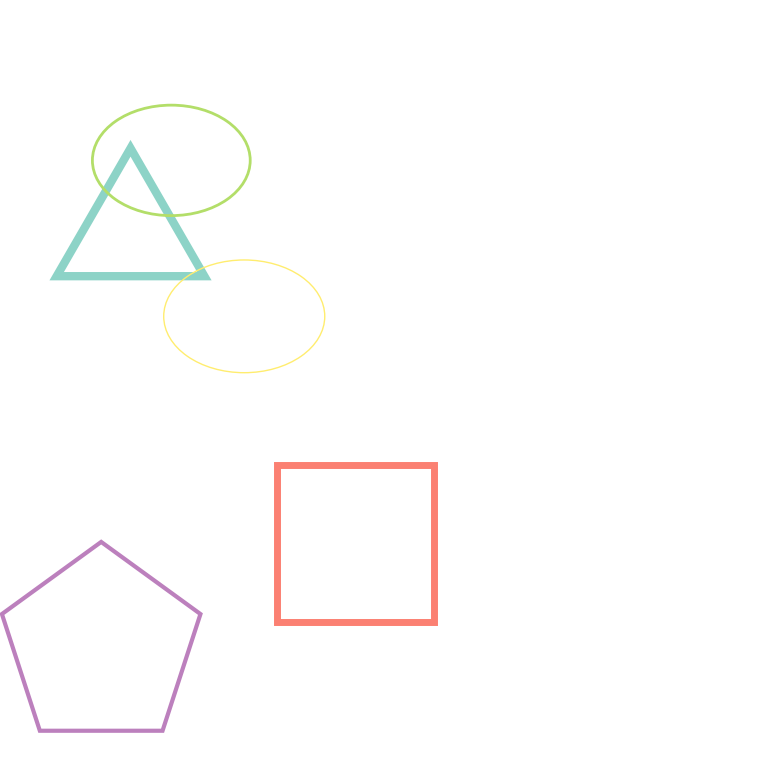[{"shape": "triangle", "thickness": 3, "radius": 0.55, "center": [0.17, 0.697]}, {"shape": "square", "thickness": 2.5, "radius": 0.51, "center": [0.462, 0.294]}, {"shape": "oval", "thickness": 1, "radius": 0.51, "center": [0.222, 0.792]}, {"shape": "pentagon", "thickness": 1.5, "radius": 0.68, "center": [0.131, 0.161]}, {"shape": "oval", "thickness": 0.5, "radius": 0.52, "center": [0.317, 0.589]}]